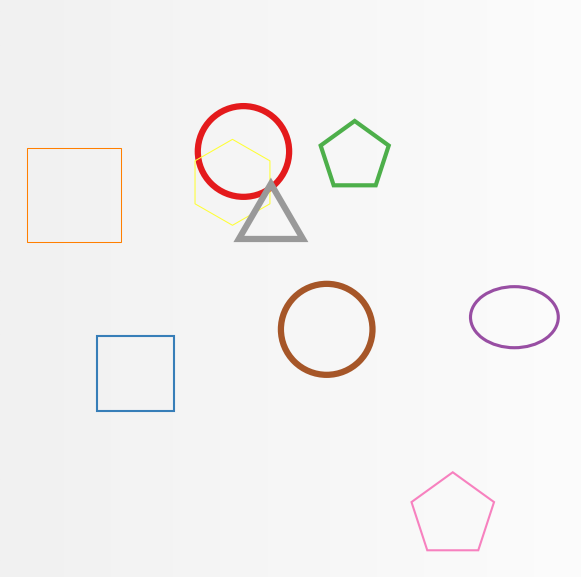[{"shape": "circle", "thickness": 3, "radius": 0.39, "center": [0.419, 0.737]}, {"shape": "square", "thickness": 1, "radius": 0.33, "center": [0.233, 0.352]}, {"shape": "pentagon", "thickness": 2, "radius": 0.31, "center": [0.61, 0.728]}, {"shape": "oval", "thickness": 1.5, "radius": 0.38, "center": [0.885, 0.45]}, {"shape": "square", "thickness": 0.5, "radius": 0.41, "center": [0.128, 0.661]}, {"shape": "hexagon", "thickness": 0.5, "radius": 0.37, "center": [0.4, 0.683]}, {"shape": "circle", "thickness": 3, "radius": 0.39, "center": [0.562, 0.429]}, {"shape": "pentagon", "thickness": 1, "radius": 0.37, "center": [0.779, 0.107]}, {"shape": "triangle", "thickness": 3, "radius": 0.32, "center": [0.466, 0.617]}]